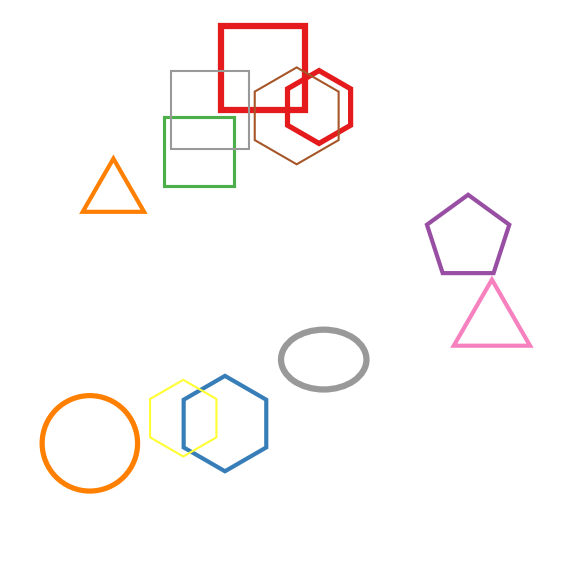[{"shape": "square", "thickness": 3, "radius": 0.36, "center": [0.455, 0.882]}, {"shape": "hexagon", "thickness": 2.5, "radius": 0.32, "center": [0.552, 0.814]}, {"shape": "hexagon", "thickness": 2, "radius": 0.41, "center": [0.39, 0.266]}, {"shape": "square", "thickness": 1.5, "radius": 0.3, "center": [0.345, 0.737]}, {"shape": "pentagon", "thickness": 2, "radius": 0.37, "center": [0.811, 0.587]}, {"shape": "triangle", "thickness": 2, "radius": 0.31, "center": [0.196, 0.663]}, {"shape": "circle", "thickness": 2.5, "radius": 0.41, "center": [0.156, 0.231]}, {"shape": "hexagon", "thickness": 1, "radius": 0.33, "center": [0.317, 0.275]}, {"shape": "hexagon", "thickness": 1, "radius": 0.42, "center": [0.514, 0.799]}, {"shape": "triangle", "thickness": 2, "radius": 0.38, "center": [0.852, 0.439]}, {"shape": "oval", "thickness": 3, "radius": 0.37, "center": [0.561, 0.376]}, {"shape": "square", "thickness": 1, "radius": 0.34, "center": [0.364, 0.808]}]